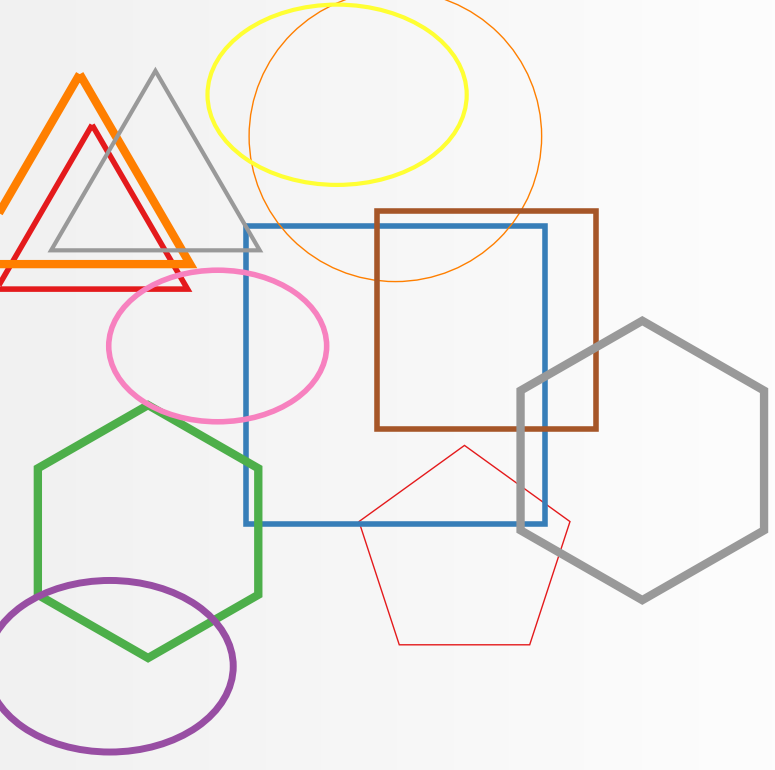[{"shape": "triangle", "thickness": 2, "radius": 0.71, "center": [0.119, 0.696]}, {"shape": "pentagon", "thickness": 0.5, "radius": 0.72, "center": [0.599, 0.278]}, {"shape": "square", "thickness": 2, "radius": 0.97, "center": [0.51, 0.513]}, {"shape": "hexagon", "thickness": 3, "radius": 0.82, "center": [0.191, 0.31]}, {"shape": "oval", "thickness": 2.5, "radius": 0.8, "center": [0.142, 0.135]}, {"shape": "triangle", "thickness": 3, "radius": 0.82, "center": [0.103, 0.739]}, {"shape": "circle", "thickness": 0.5, "radius": 0.94, "center": [0.51, 0.823]}, {"shape": "oval", "thickness": 1.5, "radius": 0.84, "center": [0.435, 0.877]}, {"shape": "square", "thickness": 2, "radius": 0.71, "center": [0.628, 0.585]}, {"shape": "oval", "thickness": 2, "radius": 0.7, "center": [0.281, 0.551]}, {"shape": "triangle", "thickness": 1.5, "radius": 0.78, "center": [0.201, 0.753]}, {"shape": "hexagon", "thickness": 3, "radius": 0.91, "center": [0.829, 0.402]}]